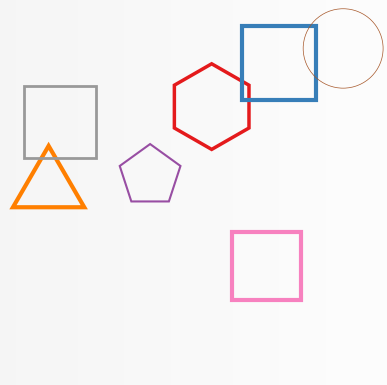[{"shape": "hexagon", "thickness": 2.5, "radius": 0.56, "center": [0.546, 0.723]}, {"shape": "square", "thickness": 3, "radius": 0.48, "center": [0.72, 0.837]}, {"shape": "pentagon", "thickness": 1.5, "radius": 0.41, "center": [0.387, 0.543]}, {"shape": "triangle", "thickness": 3, "radius": 0.53, "center": [0.125, 0.515]}, {"shape": "circle", "thickness": 0.5, "radius": 0.52, "center": [0.886, 0.874]}, {"shape": "square", "thickness": 3, "radius": 0.44, "center": [0.687, 0.309]}, {"shape": "square", "thickness": 2, "radius": 0.47, "center": [0.155, 0.683]}]